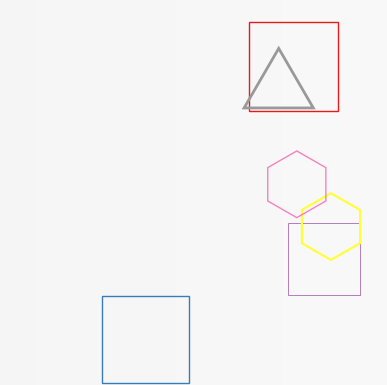[{"shape": "square", "thickness": 1, "radius": 0.57, "center": [0.758, 0.827]}, {"shape": "square", "thickness": 1, "radius": 0.56, "center": [0.376, 0.119]}, {"shape": "square", "thickness": 0.5, "radius": 0.47, "center": [0.836, 0.327]}, {"shape": "hexagon", "thickness": 1.5, "radius": 0.43, "center": [0.854, 0.411]}, {"shape": "hexagon", "thickness": 1, "radius": 0.43, "center": [0.766, 0.521]}, {"shape": "triangle", "thickness": 2, "radius": 0.52, "center": [0.719, 0.771]}]